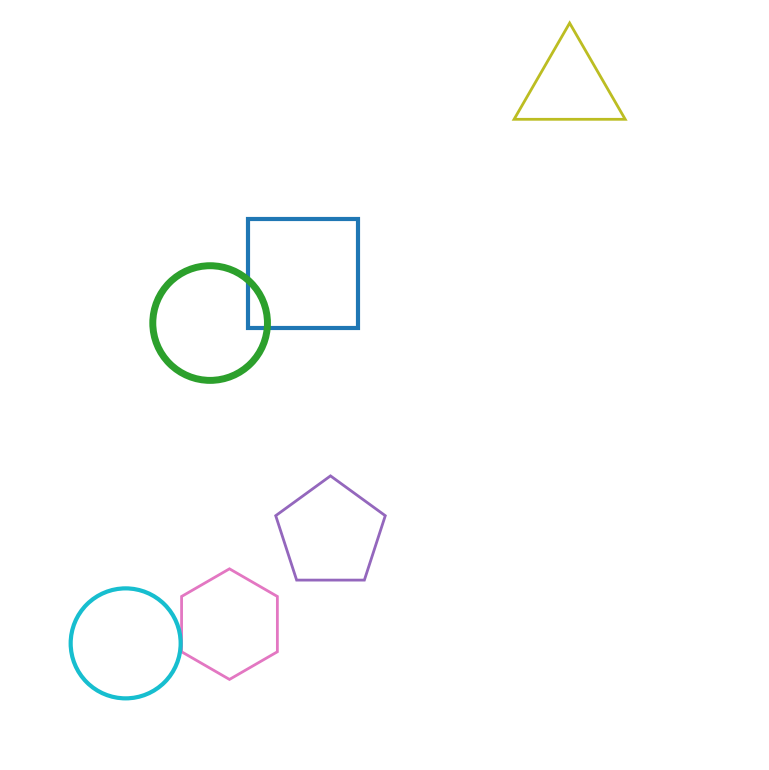[{"shape": "square", "thickness": 1.5, "radius": 0.35, "center": [0.394, 0.645]}, {"shape": "circle", "thickness": 2.5, "radius": 0.37, "center": [0.273, 0.58]}, {"shape": "pentagon", "thickness": 1, "radius": 0.37, "center": [0.429, 0.307]}, {"shape": "hexagon", "thickness": 1, "radius": 0.36, "center": [0.298, 0.189]}, {"shape": "triangle", "thickness": 1, "radius": 0.42, "center": [0.74, 0.887]}, {"shape": "circle", "thickness": 1.5, "radius": 0.36, "center": [0.163, 0.164]}]